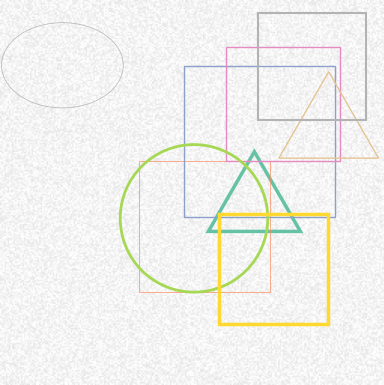[{"shape": "triangle", "thickness": 2.5, "radius": 0.69, "center": [0.661, 0.468]}, {"shape": "square", "thickness": 0.5, "radius": 0.85, "center": [0.531, 0.413]}, {"shape": "square", "thickness": 1, "radius": 0.98, "center": [0.674, 0.633]}, {"shape": "square", "thickness": 1, "radius": 0.75, "center": [0.735, 0.73]}, {"shape": "circle", "thickness": 2, "radius": 0.96, "center": [0.504, 0.433]}, {"shape": "square", "thickness": 2.5, "radius": 0.71, "center": [0.711, 0.301]}, {"shape": "triangle", "thickness": 1, "radius": 0.75, "center": [0.854, 0.664]}, {"shape": "oval", "thickness": 0.5, "radius": 0.79, "center": [0.162, 0.83]}, {"shape": "square", "thickness": 1.5, "radius": 0.7, "center": [0.81, 0.827]}]